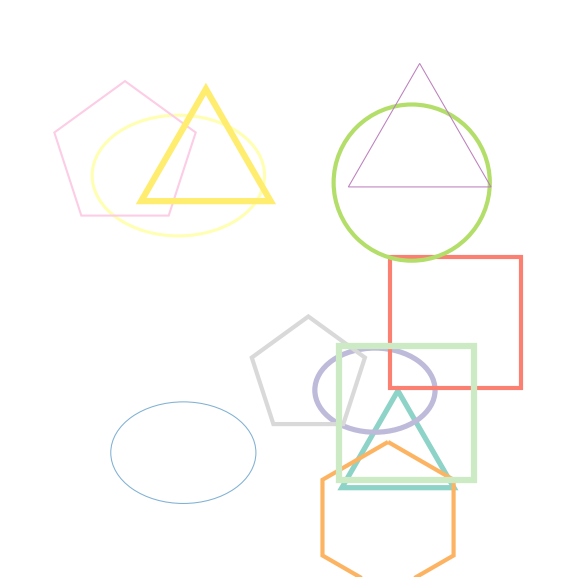[{"shape": "triangle", "thickness": 2.5, "radius": 0.56, "center": [0.689, 0.211]}, {"shape": "oval", "thickness": 1.5, "radius": 0.75, "center": [0.309, 0.695]}, {"shape": "oval", "thickness": 2.5, "radius": 0.52, "center": [0.649, 0.324]}, {"shape": "square", "thickness": 2, "radius": 0.57, "center": [0.789, 0.441]}, {"shape": "oval", "thickness": 0.5, "radius": 0.63, "center": [0.317, 0.215]}, {"shape": "hexagon", "thickness": 2, "radius": 0.66, "center": [0.672, 0.103]}, {"shape": "circle", "thickness": 2, "radius": 0.68, "center": [0.713, 0.683]}, {"shape": "pentagon", "thickness": 1, "radius": 0.64, "center": [0.216, 0.73]}, {"shape": "pentagon", "thickness": 2, "radius": 0.52, "center": [0.534, 0.348]}, {"shape": "triangle", "thickness": 0.5, "radius": 0.71, "center": [0.727, 0.747]}, {"shape": "square", "thickness": 3, "radius": 0.58, "center": [0.703, 0.284]}, {"shape": "triangle", "thickness": 3, "radius": 0.65, "center": [0.357, 0.716]}]